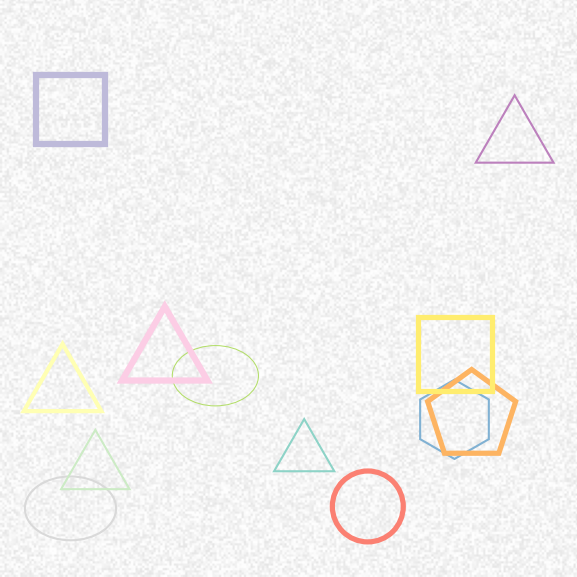[{"shape": "triangle", "thickness": 1, "radius": 0.3, "center": [0.527, 0.213]}, {"shape": "triangle", "thickness": 2, "radius": 0.39, "center": [0.108, 0.326]}, {"shape": "square", "thickness": 3, "radius": 0.3, "center": [0.122, 0.81]}, {"shape": "circle", "thickness": 2.5, "radius": 0.31, "center": [0.637, 0.122]}, {"shape": "hexagon", "thickness": 1, "radius": 0.34, "center": [0.787, 0.273]}, {"shape": "pentagon", "thickness": 2.5, "radius": 0.4, "center": [0.817, 0.279]}, {"shape": "oval", "thickness": 0.5, "radius": 0.37, "center": [0.373, 0.349]}, {"shape": "triangle", "thickness": 3, "radius": 0.43, "center": [0.285, 0.383]}, {"shape": "oval", "thickness": 1, "radius": 0.39, "center": [0.122, 0.119]}, {"shape": "triangle", "thickness": 1, "radius": 0.39, "center": [0.891, 0.756]}, {"shape": "triangle", "thickness": 1, "radius": 0.34, "center": [0.165, 0.186]}, {"shape": "square", "thickness": 2.5, "radius": 0.32, "center": [0.787, 0.386]}]